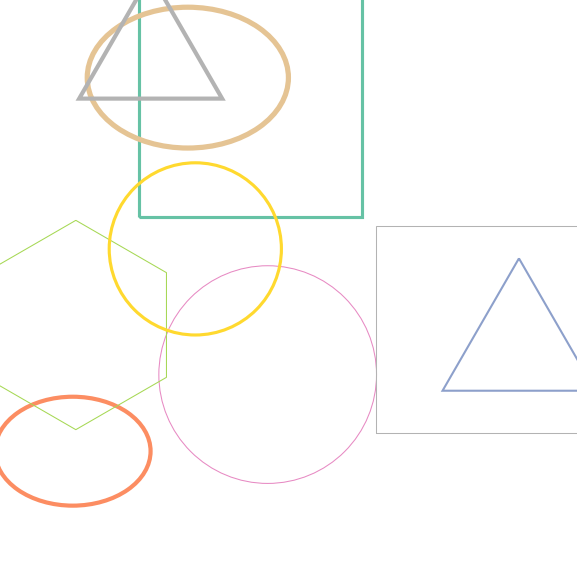[{"shape": "square", "thickness": 1.5, "radius": 0.97, "center": [0.434, 0.816]}, {"shape": "oval", "thickness": 2, "radius": 0.67, "center": [0.126, 0.218]}, {"shape": "triangle", "thickness": 1, "radius": 0.76, "center": [0.899, 0.399]}, {"shape": "circle", "thickness": 0.5, "radius": 0.94, "center": [0.464, 0.351]}, {"shape": "hexagon", "thickness": 0.5, "radius": 0.91, "center": [0.131, 0.436]}, {"shape": "circle", "thickness": 1.5, "radius": 0.75, "center": [0.338, 0.568]}, {"shape": "oval", "thickness": 2.5, "radius": 0.87, "center": [0.325, 0.865]}, {"shape": "square", "thickness": 0.5, "radius": 0.89, "center": [0.83, 0.428]}, {"shape": "triangle", "thickness": 2, "radius": 0.71, "center": [0.261, 0.9]}]